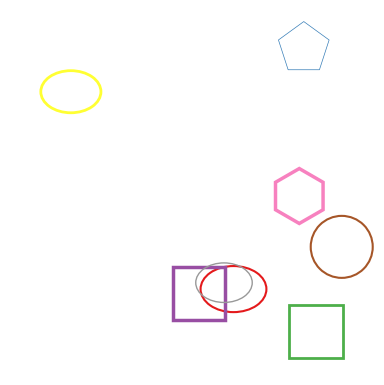[{"shape": "oval", "thickness": 1.5, "radius": 0.43, "center": [0.606, 0.249]}, {"shape": "pentagon", "thickness": 0.5, "radius": 0.35, "center": [0.789, 0.875]}, {"shape": "square", "thickness": 2, "radius": 0.35, "center": [0.82, 0.14]}, {"shape": "square", "thickness": 2.5, "radius": 0.34, "center": [0.517, 0.238]}, {"shape": "oval", "thickness": 2, "radius": 0.39, "center": [0.184, 0.762]}, {"shape": "circle", "thickness": 1.5, "radius": 0.4, "center": [0.888, 0.359]}, {"shape": "hexagon", "thickness": 2.5, "radius": 0.36, "center": [0.777, 0.491]}, {"shape": "oval", "thickness": 1, "radius": 0.37, "center": [0.582, 0.266]}]